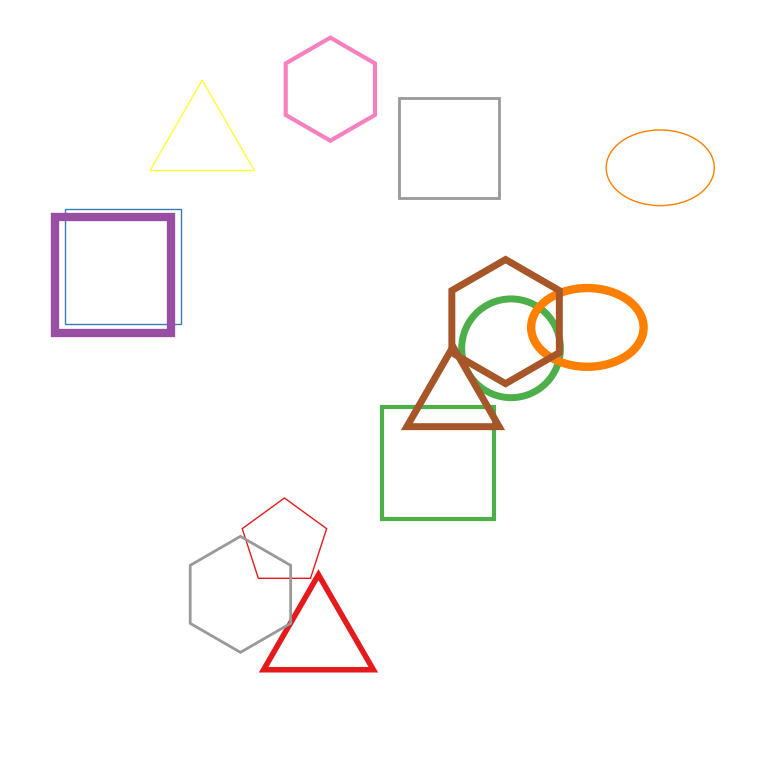[{"shape": "pentagon", "thickness": 0.5, "radius": 0.29, "center": [0.369, 0.296]}, {"shape": "triangle", "thickness": 2, "radius": 0.41, "center": [0.414, 0.171]}, {"shape": "square", "thickness": 0.5, "radius": 0.37, "center": [0.16, 0.654]}, {"shape": "square", "thickness": 1.5, "radius": 0.36, "center": [0.568, 0.398]}, {"shape": "circle", "thickness": 2.5, "radius": 0.32, "center": [0.664, 0.548]}, {"shape": "square", "thickness": 3, "radius": 0.38, "center": [0.147, 0.643]}, {"shape": "oval", "thickness": 3, "radius": 0.37, "center": [0.763, 0.575]}, {"shape": "oval", "thickness": 0.5, "radius": 0.35, "center": [0.857, 0.782]}, {"shape": "triangle", "thickness": 0.5, "radius": 0.39, "center": [0.263, 0.818]}, {"shape": "hexagon", "thickness": 2.5, "radius": 0.4, "center": [0.657, 0.582]}, {"shape": "triangle", "thickness": 2.5, "radius": 0.35, "center": [0.588, 0.48]}, {"shape": "hexagon", "thickness": 1.5, "radius": 0.33, "center": [0.429, 0.884]}, {"shape": "square", "thickness": 1, "radius": 0.32, "center": [0.583, 0.808]}, {"shape": "hexagon", "thickness": 1, "radius": 0.38, "center": [0.312, 0.228]}]